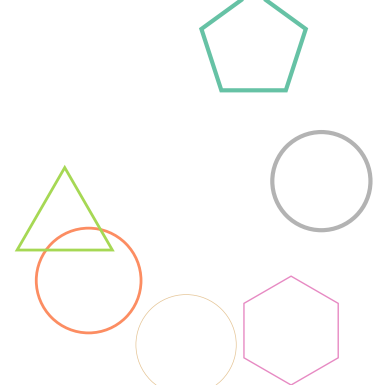[{"shape": "pentagon", "thickness": 3, "radius": 0.71, "center": [0.659, 0.881]}, {"shape": "circle", "thickness": 2, "radius": 0.68, "center": [0.23, 0.271]}, {"shape": "hexagon", "thickness": 1, "radius": 0.71, "center": [0.756, 0.141]}, {"shape": "triangle", "thickness": 2, "radius": 0.71, "center": [0.168, 0.422]}, {"shape": "circle", "thickness": 0.5, "radius": 0.65, "center": [0.483, 0.104]}, {"shape": "circle", "thickness": 3, "radius": 0.64, "center": [0.835, 0.53]}]